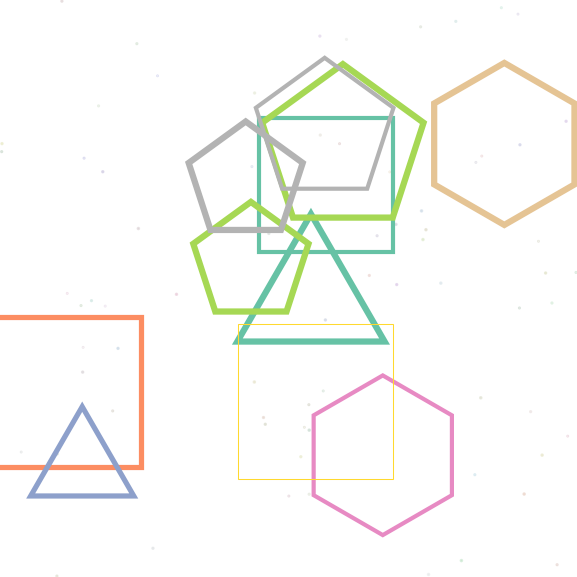[{"shape": "square", "thickness": 2, "radius": 0.58, "center": [0.564, 0.679]}, {"shape": "triangle", "thickness": 3, "radius": 0.74, "center": [0.538, 0.481]}, {"shape": "square", "thickness": 2.5, "radius": 0.65, "center": [0.114, 0.32]}, {"shape": "triangle", "thickness": 2.5, "radius": 0.52, "center": [0.142, 0.192]}, {"shape": "hexagon", "thickness": 2, "radius": 0.69, "center": [0.663, 0.211]}, {"shape": "pentagon", "thickness": 3, "radius": 0.73, "center": [0.594, 0.741]}, {"shape": "pentagon", "thickness": 3, "radius": 0.52, "center": [0.434, 0.545]}, {"shape": "square", "thickness": 0.5, "radius": 0.67, "center": [0.546, 0.304]}, {"shape": "hexagon", "thickness": 3, "radius": 0.7, "center": [0.873, 0.75]}, {"shape": "pentagon", "thickness": 3, "radius": 0.52, "center": [0.425, 0.685]}, {"shape": "pentagon", "thickness": 2, "radius": 0.63, "center": [0.562, 0.774]}]